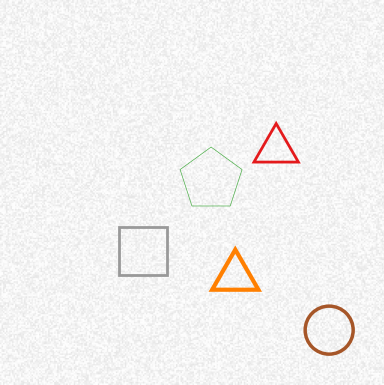[{"shape": "triangle", "thickness": 2, "radius": 0.33, "center": [0.717, 0.612]}, {"shape": "pentagon", "thickness": 0.5, "radius": 0.42, "center": [0.548, 0.533]}, {"shape": "triangle", "thickness": 3, "radius": 0.35, "center": [0.611, 0.282]}, {"shape": "circle", "thickness": 2.5, "radius": 0.31, "center": [0.855, 0.143]}, {"shape": "square", "thickness": 2, "radius": 0.31, "center": [0.372, 0.348]}]